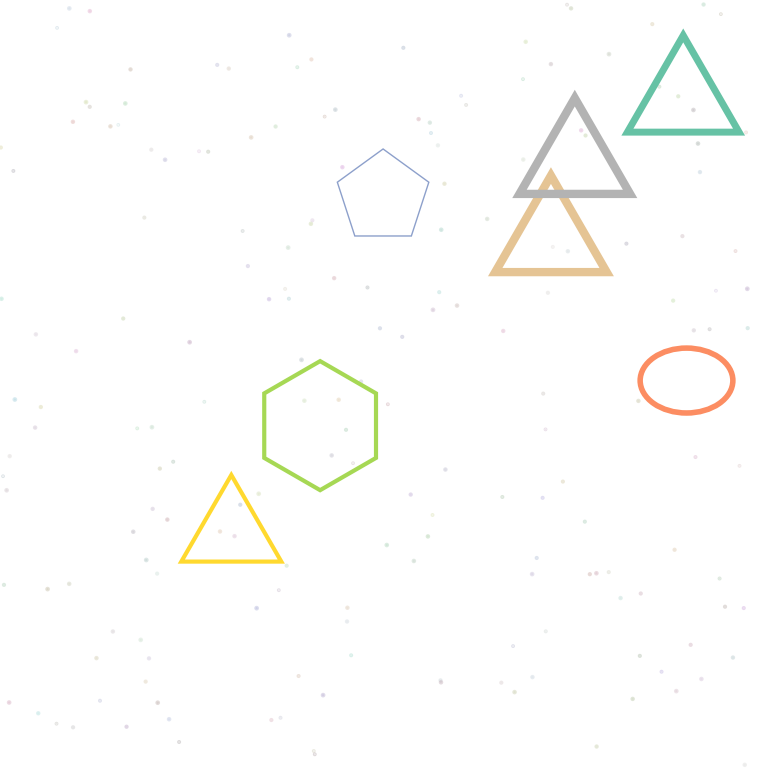[{"shape": "triangle", "thickness": 2.5, "radius": 0.42, "center": [0.887, 0.87]}, {"shape": "oval", "thickness": 2, "radius": 0.3, "center": [0.892, 0.506]}, {"shape": "pentagon", "thickness": 0.5, "radius": 0.31, "center": [0.498, 0.744]}, {"shape": "hexagon", "thickness": 1.5, "radius": 0.42, "center": [0.416, 0.447]}, {"shape": "triangle", "thickness": 1.5, "radius": 0.37, "center": [0.3, 0.308]}, {"shape": "triangle", "thickness": 3, "radius": 0.42, "center": [0.716, 0.688]}, {"shape": "triangle", "thickness": 3, "radius": 0.41, "center": [0.746, 0.79]}]